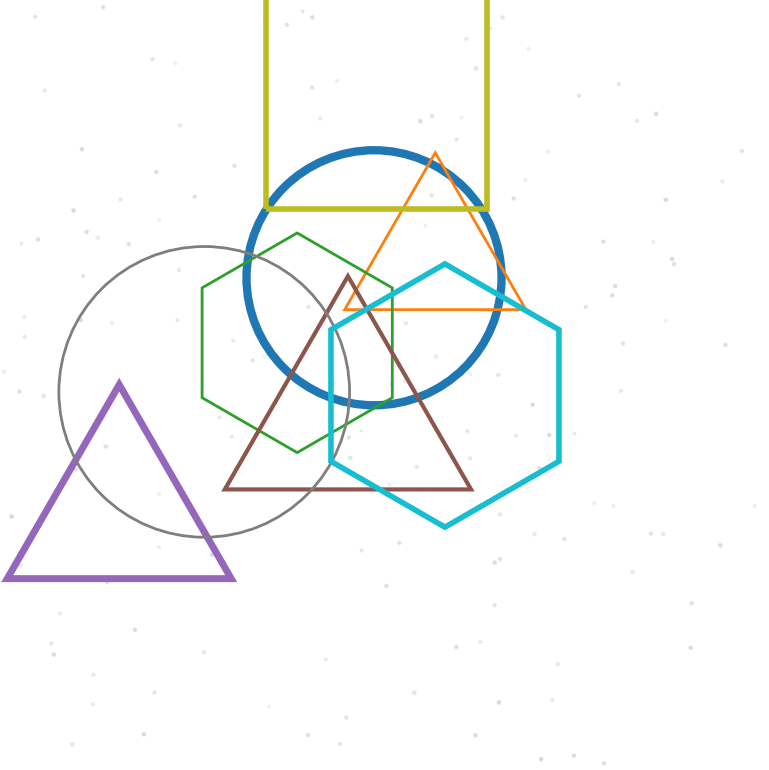[{"shape": "circle", "thickness": 3, "radius": 0.83, "center": [0.486, 0.639]}, {"shape": "triangle", "thickness": 1, "radius": 0.68, "center": [0.565, 0.666]}, {"shape": "hexagon", "thickness": 1, "radius": 0.71, "center": [0.386, 0.555]}, {"shape": "triangle", "thickness": 2.5, "radius": 0.84, "center": [0.155, 0.332]}, {"shape": "triangle", "thickness": 1.5, "radius": 0.92, "center": [0.452, 0.457]}, {"shape": "circle", "thickness": 1, "radius": 0.94, "center": [0.265, 0.491]}, {"shape": "square", "thickness": 2, "radius": 0.72, "center": [0.489, 0.871]}, {"shape": "hexagon", "thickness": 2, "radius": 0.85, "center": [0.578, 0.486]}]